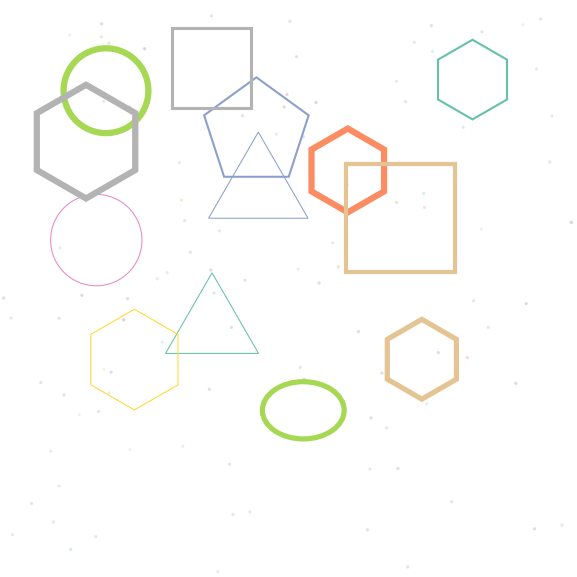[{"shape": "triangle", "thickness": 0.5, "radius": 0.46, "center": [0.367, 0.434]}, {"shape": "hexagon", "thickness": 1, "radius": 0.34, "center": [0.818, 0.861]}, {"shape": "hexagon", "thickness": 3, "radius": 0.36, "center": [0.602, 0.704]}, {"shape": "pentagon", "thickness": 1, "radius": 0.48, "center": [0.444, 0.77]}, {"shape": "triangle", "thickness": 0.5, "radius": 0.5, "center": [0.447, 0.671]}, {"shape": "circle", "thickness": 0.5, "radius": 0.4, "center": [0.167, 0.583]}, {"shape": "circle", "thickness": 3, "radius": 0.37, "center": [0.184, 0.842]}, {"shape": "oval", "thickness": 2.5, "radius": 0.35, "center": [0.525, 0.289]}, {"shape": "hexagon", "thickness": 0.5, "radius": 0.44, "center": [0.233, 0.376]}, {"shape": "hexagon", "thickness": 2.5, "radius": 0.35, "center": [0.73, 0.377]}, {"shape": "square", "thickness": 2, "radius": 0.47, "center": [0.694, 0.622]}, {"shape": "square", "thickness": 1.5, "radius": 0.34, "center": [0.366, 0.881]}, {"shape": "hexagon", "thickness": 3, "radius": 0.49, "center": [0.149, 0.754]}]